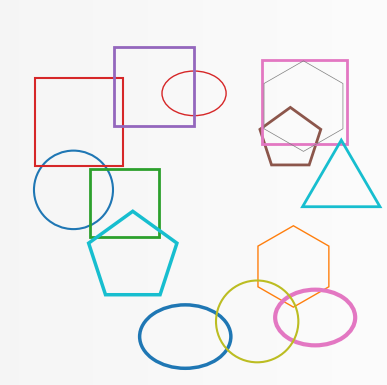[{"shape": "oval", "thickness": 2.5, "radius": 0.59, "center": [0.478, 0.126]}, {"shape": "circle", "thickness": 1.5, "radius": 0.51, "center": [0.19, 0.507]}, {"shape": "hexagon", "thickness": 1, "radius": 0.53, "center": [0.757, 0.308]}, {"shape": "square", "thickness": 2, "radius": 0.44, "center": [0.322, 0.473]}, {"shape": "square", "thickness": 1.5, "radius": 0.57, "center": [0.204, 0.683]}, {"shape": "oval", "thickness": 1, "radius": 0.41, "center": [0.501, 0.758]}, {"shape": "square", "thickness": 2, "radius": 0.51, "center": [0.397, 0.776]}, {"shape": "pentagon", "thickness": 2, "radius": 0.41, "center": [0.749, 0.638]}, {"shape": "square", "thickness": 2, "radius": 0.55, "center": [0.786, 0.735]}, {"shape": "oval", "thickness": 3, "radius": 0.52, "center": [0.813, 0.175]}, {"shape": "hexagon", "thickness": 0.5, "radius": 0.59, "center": [0.783, 0.724]}, {"shape": "circle", "thickness": 1.5, "radius": 0.53, "center": [0.664, 0.165]}, {"shape": "pentagon", "thickness": 2.5, "radius": 0.6, "center": [0.343, 0.331]}, {"shape": "triangle", "thickness": 2, "radius": 0.58, "center": [0.881, 0.521]}]